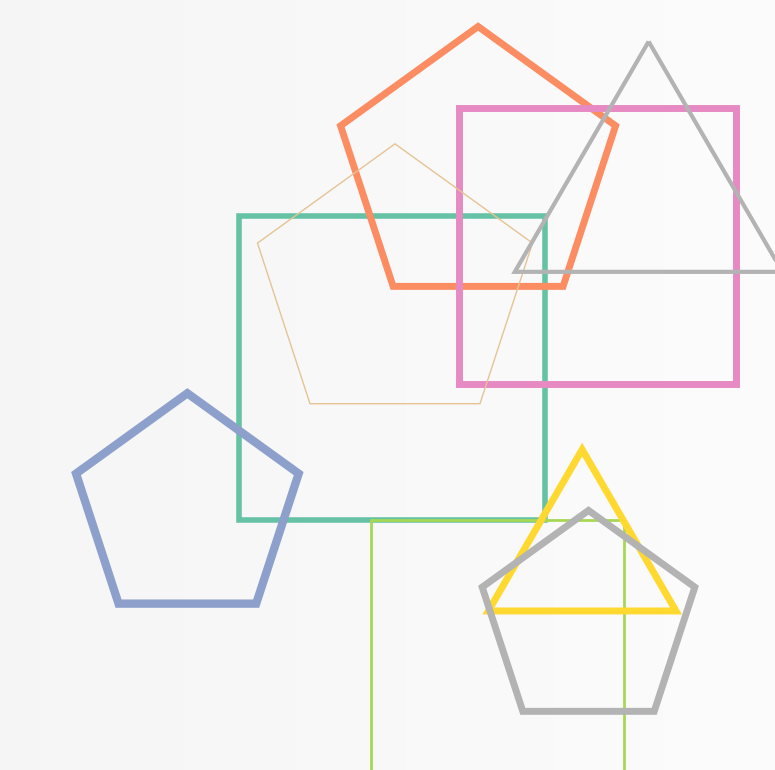[{"shape": "square", "thickness": 2, "radius": 0.99, "center": [0.506, 0.522]}, {"shape": "pentagon", "thickness": 2.5, "radius": 0.93, "center": [0.617, 0.779]}, {"shape": "pentagon", "thickness": 3, "radius": 0.76, "center": [0.242, 0.338]}, {"shape": "square", "thickness": 2.5, "radius": 0.9, "center": [0.771, 0.681]}, {"shape": "square", "thickness": 1, "radius": 0.82, "center": [0.642, 0.162]}, {"shape": "triangle", "thickness": 2.5, "radius": 0.7, "center": [0.751, 0.276]}, {"shape": "pentagon", "thickness": 0.5, "radius": 0.93, "center": [0.51, 0.627]}, {"shape": "triangle", "thickness": 1.5, "radius": 1.0, "center": [0.837, 0.747]}, {"shape": "pentagon", "thickness": 2.5, "radius": 0.72, "center": [0.759, 0.193]}]